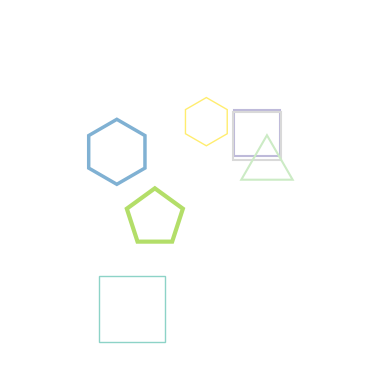[{"shape": "square", "thickness": 1, "radius": 0.43, "center": [0.343, 0.197]}, {"shape": "square", "thickness": 1.5, "radius": 0.3, "center": [0.668, 0.654]}, {"shape": "hexagon", "thickness": 2.5, "radius": 0.42, "center": [0.303, 0.606]}, {"shape": "pentagon", "thickness": 3, "radius": 0.38, "center": [0.402, 0.434]}, {"shape": "square", "thickness": 1.5, "radius": 0.31, "center": [0.667, 0.647]}, {"shape": "triangle", "thickness": 1.5, "radius": 0.38, "center": [0.693, 0.572]}, {"shape": "hexagon", "thickness": 1, "radius": 0.31, "center": [0.536, 0.684]}]